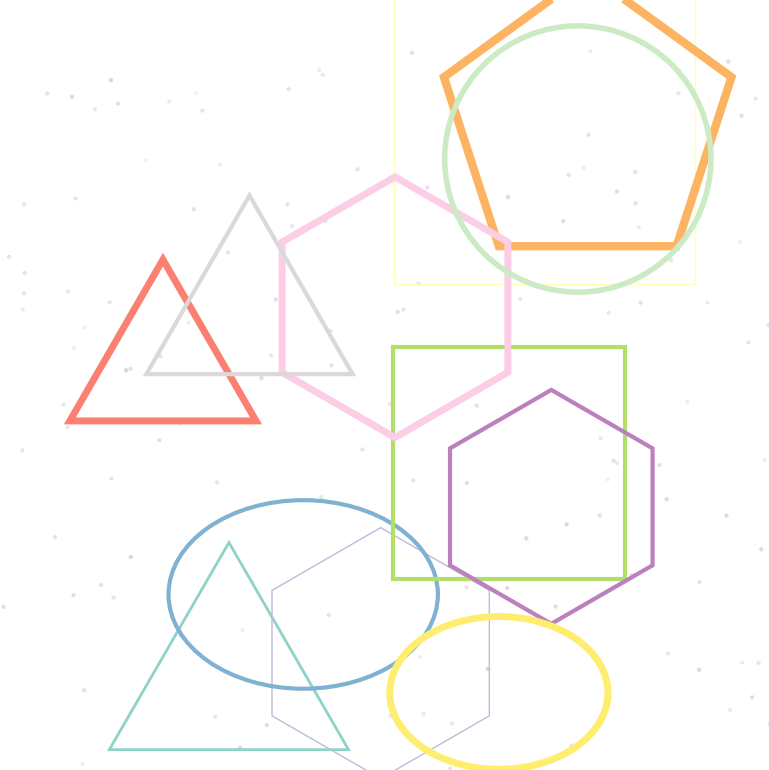[{"shape": "triangle", "thickness": 1, "radius": 0.9, "center": [0.297, 0.116]}, {"shape": "square", "thickness": 0.5, "radius": 0.98, "center": [0.707, 0.827]}, {"shape": "hexagon", "thickness": 0.5, "radius": 0.81, "center": [0.494, 0.152]}, {"shape": "triangle", "thickness": 2.5, "radius": 0.7, "center": [0.212, 0.523]}, {"shape": "oval", "thickness": 1.5, "radius": 0.87, "center": [0.394, 0.228]}, {"shape": "pentagon", "thickness": 3, "radius": 0.98, "center": [0.763, 0.839]}, {"shape": "square", "thickness": 1.5, "radius": 0.75, "center": [0.661, 0.399]}, {"shape": "hexagon", "thickness": 2.5, "radius": 0.85, "center": [0.513, 0.601]}, {"shape": "triangle", "thickness": 1.5, "radius": 0.77, "center": [0.324, 0.591]}, {"shape": "hexagon", "thickness": 1.5, "radius": 0.76, "center": [0.716, 0.342]}, {"shape": "circle", "thickness": 2, "radius": 0.86, "center": [0.75, 0.793]}, {"shape": "oval", "thickness": 2.5, "radius": 0.71, "center": [0.648, 0.1]}]